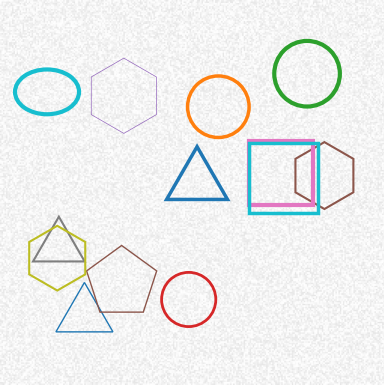[{"shape": "triangle", "thickness": 2.5, "radius": 0.46, "center": [0.512, 0.528]}, {"shape": "triangle", "thickness": 1, "radius": 0.43, "center": [0.219, 0.181]}, {"shape": "circle", "thickness": 2.5, "radius": 0.4, "center": [0.567, 0.723]}, {"shape": "circle", "thickness": 3, "radius": 0.43, "center": [0.798, 0.809]}, {"shape": "circle", "thickness": 2, "radius": 0.35, "center": [0.49, 0.222]}, {"shape": "hexagon", "thickness": 0.5, "radius": 0.49, "center": [0.322, 0.751]}, {"shape": "hexagon", "thickness": 1.5, "radius": 0.43, "center": [0.843, 0.544]}, {"shape": "pentagon", "thickness": 1, "radius": 0.48, "center": [0.316, 0.267]}, {"shape": "square", "thickness": 3, "radius": 0.42, "center": [0.729, 0.552]}, {"shape": "triangle", "thickness": 1.5, "radius": 0.39, "center": [0.153, 0.36]}, {"shape": "hexagon", "thickness": 1.5, "radius": 0.42, "center": [0.149, 0.329]}, {"shape": "square", "thickness": 2.5, "radius": 0.45, "center": [0.736, 0.538]}, {"shape": "oval", "thickness": 3, "radius": 0.42, "center": [0.122, 0.761]}]